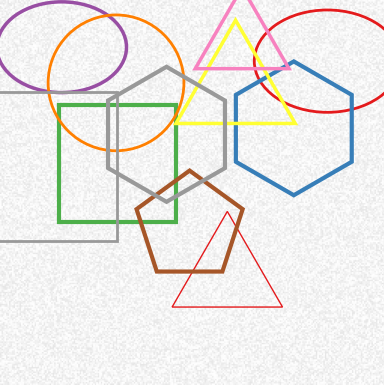[{"shape": "triangle", "thickness": 1, "radius": 0.83, "center": [0.59, 0.285]}, {"shape": "oval", "thickness": 2, "radius": 0.95, "center": [0.85, 0.841]}, {"shape": "hexagon", "thickness": 3, "radius": 0.87, "center": [0.763, 0.667]}, {"shape": "square", "thickness": 3, "radius": 0.76, "center": [0.306, 0.575]}, {"shape": "oval", "thickness": 2.5, "radius": 0.84, "center": [0.16, 0.877]}, {"shape": "circle", "thickness": 2, "radius": 0.88, "center": [0.301, 0.785]}, {"shape": "triangle", "thickness": 2.5, "radius": 0.89, "center": [0.612, 0.769]}, {"shape": "pentagon", "thickness": 3, "radius": 0.72, "center": [0.492, 0.412]}, {"shape": "triangle", "thickness": 2.5, "radius": 0.7, "center": [0.629, 0.892]}, {"shape": "hexagon", "thickness": 3, "radius": 0.88, "center": [0.432, 0.651]}, {"shape": "square", "thickness": 2, "radius": 0.97, "center": [0.111, 0.568]}]